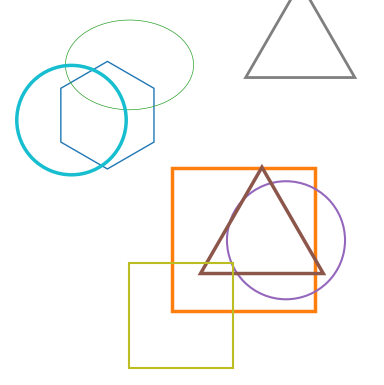[{"shape": "hexagon", "thickness": 1, "radius": 0.7, "center": [0.279, 0.701]}, {"shape": "square", "thickness": 2.5, "radius": 0.93, "center": [0.632, 0.377]}, {"shape": "oval", "thickness": 0.5, "radius": 0.83, "center": [0.336, 0.831]}, {"shape": "circle", "thickness": 1.5, "radius": 0.77, "center": [0.743, 0.376]}, {"shape": "triangle", "thickness": 2.5, "radius": 0.92, "center": [0.68, 0.382]}, {"shape": "triangle", "thickness": 2, "radius": 0.82, "center": [0.78, 0.88]}, {"shape": "square", "thickness": 1.5, "radius": 0.68, "center": [0.469, 0.18]}, {"shape": "circle", "thickness": 2.5, "radius": 0.71, "center": [0.186, 0.688]}]